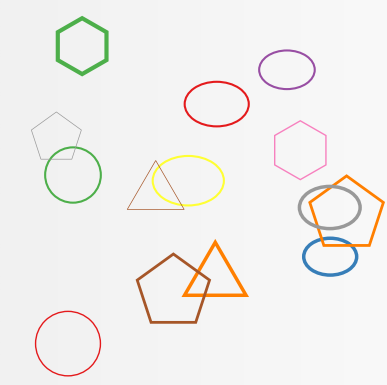[{"shape": "circle", "thickness": 1, "radius": 0.42, "center": [0.175, 0.108]}, {"shape": "oval", "thickness": 1.5, "radius": 0.41, "center": [0.559, 0.73]}, {"shape": "oval", "thickness": 2.5, "radius": 0.34, "center": [0.852, 0.333]}, {"shape": "circle", "thickness": 1.5, "radius": 0.36, "center": [0.188, 0.545]}, {"shape": "hexagon", "thickness": 3, "radius": 0.36, "center": [0.212, 0.88]}, {"shape": "oval", "thickness": 1.5, "radius": 0.36, "center": [0.741, 0.819]}, {"shape": "triangle", "thickness": 2.5, "radius": 0.46, "center": [0.556, 0.279]}, {"shape": "pentagon", "thickness": 2, "radius": 0.5, "center": [0.894, 0.443]}, {"shape": "oval", "thickness": 1.5, "radius": 0.46, "center": [0.486, 0.531]}, {"shape": "pentagon", "thickness": 2, "radius": 0.49, "center": [0.447, 0.242]}, {"shape": "triangle", "thickness": 0.5, "radius": 0.42, "center": [0.402, 0.498]}, {"shape": "hexagon", "thickness": 1, "radius": 0.38, "center": [0.775, 0.61]}, {"shape": "pentagon", "thickness": 0.5, "radius": 0.34, "center": [0.145, 0.641]}, {"shape": "oval", "thickness": 2.5, "radius": 0.39, "center": [0.851, 0.461]}]